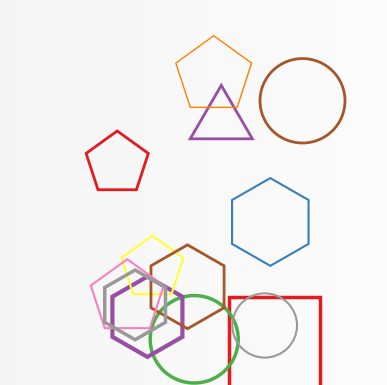[{"shape": "square", "thickness": 2.5, "radius": 0.59, "center": [0.709, 0.112]}, {"shape": "pentagon", "thickness": 2, "radius": 0.42, "center": [0.303, 0.575]}, {"shape": "hexagon", "thickness": 1.5, "radius": 0.57, "center": [0.698, 0.423]}, {"shape": "circle", "thickness": 2.5, "radius": 0.57, "center": [0.501, 0.119]}, {"shape": "triangle", "thickness": 2, "radius": 0.46, "center": [0.571, 0.686]}, {"shape": "hexagon", "thickness": 3, "radius": 0.52, "center": [0.38, 0.177]}, {"shape": "pentagon", "thickness": 1, "radius": 0.51, "center": [0.552, 0.804]}, {"shape": "pentagon", "thickness": 1.5, "radius": 0.42, "center": [0.393, 0.304]}, {"shape": "circle", "thickness": 2, "radius": 0.55, "center": [0.781, 0.738]}, {"shape": "hexagon", "thickness": 2, "radius": 0.54, "center": [0.484, 0.255]}, {"shape": "pentagon", "thickness": 1.5, "radius": 0.49, "center": [0.328, 0.228]}, {"shape": "circle", "thickness": 1.5, "radius": 0.42, "center": [0.683, 0.155]}, {"shape": "hexagon", "thickness": 2.5, "radius": 0.45, "center": [0.349, 0.208]}]